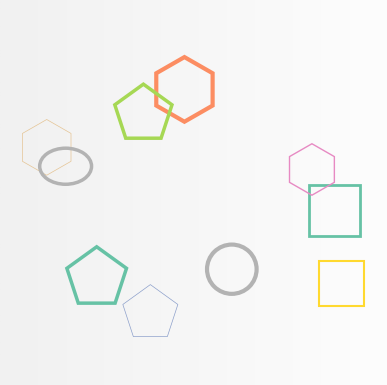[{"shape": "pentagon", "thickness": 2.5, "radius": 0.4, "center": [0.25, 0.278]}, {"shape": "square", "thickness": 2, "radius": 0.33, "center": [0.863, 0.453]}, {"shape": "hexagon", "thickness": 3, "radius": 0.42, "center": [0.476, 0.768]}, {"shape": "pentagon", "thickness": 0.5, "radius": 0.37, "center": [0.388, 0.186]}, {"shape": "hexagon", "thickness": 1, "radius": 0.33, "center": [0.805, 0.56]}, {"shape": "pentagon", "thickness": 2.5, "radius": 0.39, "center": [0.37, 0.704]}, {"shape": "square", "thickness": 1.5, "radius": 0.29, "center": [0.88, 0.264]}, {"shape": "hexagon", "thickness": 0.5, "radius": 0.36, "center": [0.121, 0.617]}, {"shape": "oval", "thickness": 2.5, "radius": 0.33, "center": [0.169, 0.568]}, {"shape": "circle", "thickness": 3, "radius": 0.32, "center": [0.598, 0.301]}]